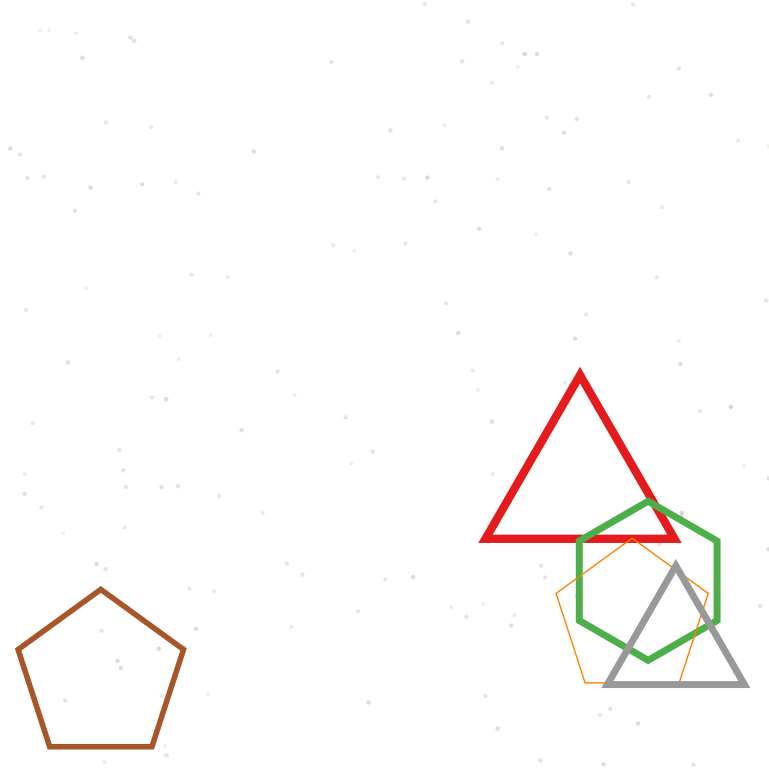[{"shape": "triangle", "thickness": 3, "radius": 0.71, "center": [0.753, 0.371]}, {"shape": "hexagon", "thickness": 2.5, "radius": 0.52, "center": [0.842, 0.246]}, {"shape": "pentagon", "thickness": 0.5, "radius": 0.52, "center": [0.821, 0.197]}, {"shape": "pentagon", "thickness": 2, "radius": 0.56, "center": [0.131, 0.122]}, {"shape": "triangle", "thickness": 2.5, "radius": 0.51, "center": [0.878, 0.162]}]